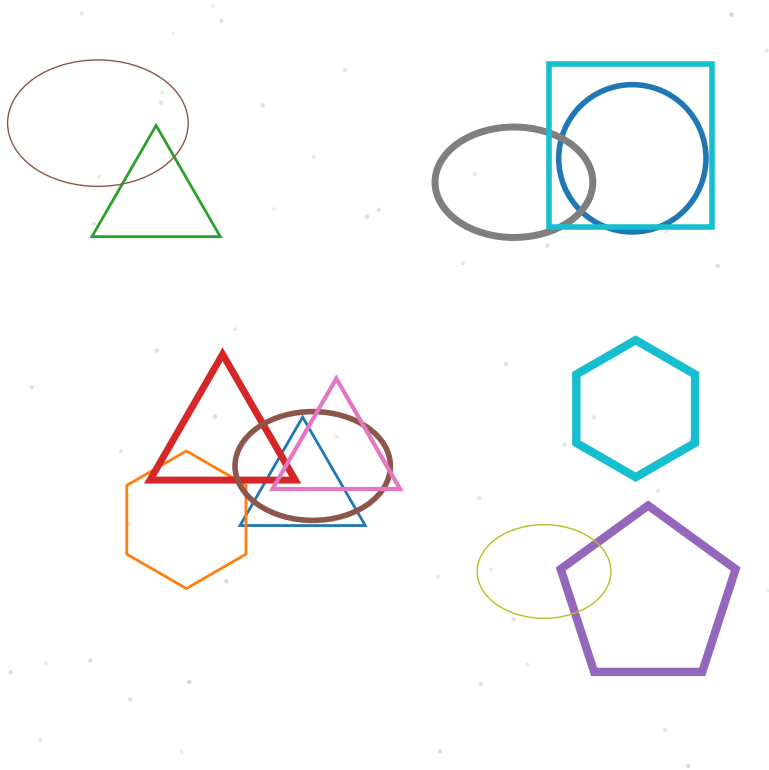[{"shape": "circle", "thickness": 2, "radius": 0.48, "center": [0.821, 0.794]}, {"shape": "triangle", "thickness": 1, "radius": 0.47, "center": [0.393, 0.364]}, {"shape": "hexagon", "thickness": 1, "radius": 0.45, "center": [0.242, 0.325]}, {"shape": "triangle", "thickness": 1, "radius": 0.48, "center": [0.203, 0.741]}, {"shape": "triangle", "thickness": 2.5, "radius": 0.54, "center": [0.289, 0.431]}, {"shape": "pentagon", "thickness": 3, "radius": 0.6, "center": [0.842, 0.224]}, {"shape": "oval", "thickness": 2, "radius": 0.5, "center": [0.406, 0.395]}, {"shape": "oval", "thickness": 0.5, "radius": 0.59, "center": [0.127, 0.84]}, {"shape": "triangle", "thickness": 1.5, "radius": 0.48, "center": [0.437, 0.413]}, {"shape": "oval", "thickness": 2.5, "radius": 0.51, "center": [0.667, 0.763]}, {"shape": "oval", "thickness": 0.5, "radius": 0.43, "center": [0.707, 0.258]}, {"shape": "square", "thickness": 2, "radius": 0.53, "center": [0.818, 0.811]}, {"shape": "hexagon", "thickness": 3, "radius": 0.45, "center": [0.826, 0.469]}]